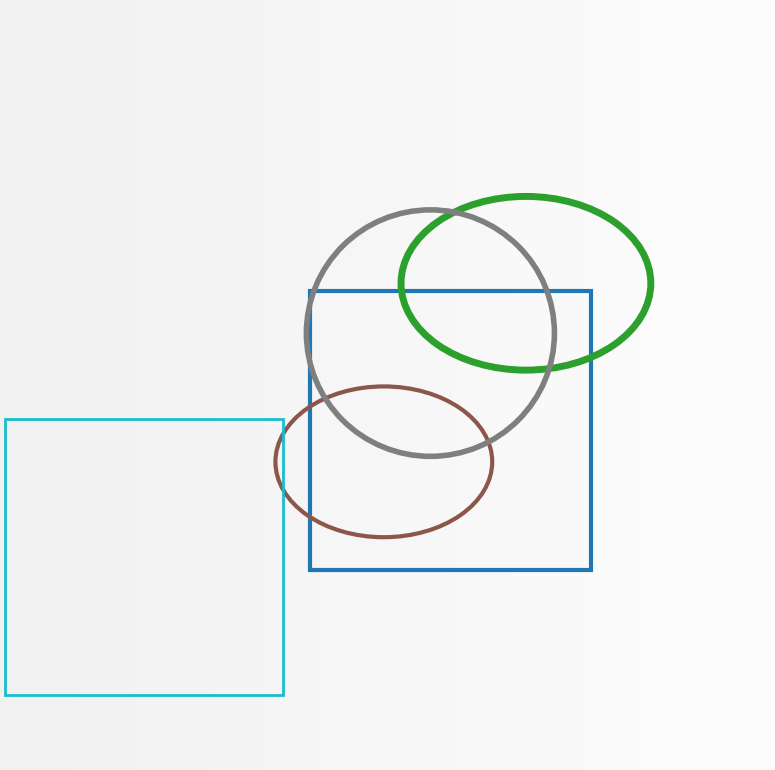[{"shape": "square", "thickness": 1.5, "radius": 0.91, "center": [0.581, 0.441]}, {"shape": "oval", "thickness": 2.5, "radius": 0.81, "center": [0.679, 0.632]}, {"shape": "oval", "thickness": 1.5, "radius": 0.7, "center": [0.495, 0.4]}, {"shape": "circle", "thickness": 2, "radius": 0.8, "center": [0.555, 0.567]}, {"shape": "square", "thickness": 1, "radius": 0.9, "center": [0.186, 0.276]}]